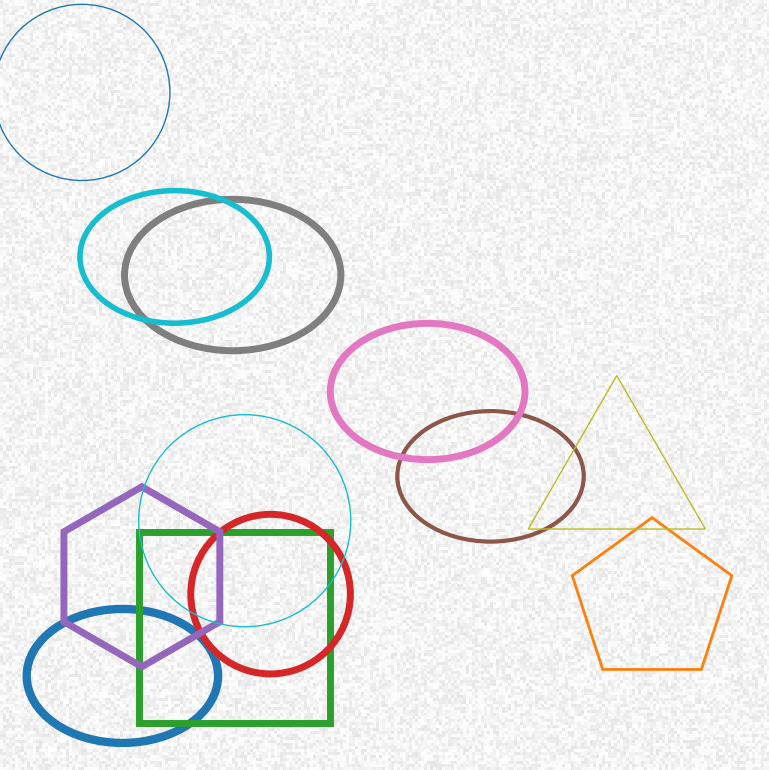[{"shape": "circle", "thickness": 0.5, "radius": 0.57, "center": [0.106, 0.88]}, {"shape": "oval", "thickness": 3, "radius": 0.62, "center": [0.159, 0.122]}, {"shape": "pentagon", "thickness": 1, "radius": 0.54, "center": [0.847, 0.219]}, {"shape": "square", "thickness": 2.5, "radius": 0.62, "center": [0.305, 0.185]}, {"shape": "circle", "thickness": 2.5, "radius": 0.52, "center": [0.351, 0.228]}, {"shape": "hexagon", "thickness": 2.5, "radius": 0.58, "center": [0.184, 0.251]}, {"shape": "oval", "thickness": 1.5, "radius": 0.61, "center": [0.637, 0.381]}, {"shape": "oval", "thickness": 2.5, "radius": 0.63, "center": [0.555, 0.492]}, {"shape": "oval", "thickness": 2.5, "radius": 0.7, "center": [0.302, 0.643]}, {"shape": "triangle", "thickness": 0.5, "radius": 0.66, "center": [0.801, 0.379]}, {"shape": "circle", "thickness": 0.5, "radius": 0.69, "center": [0.318, 0.324]}, {"shape": "oval", "thickness": 2, "radius": 0.62, "center": [0.227, 0.666]}]